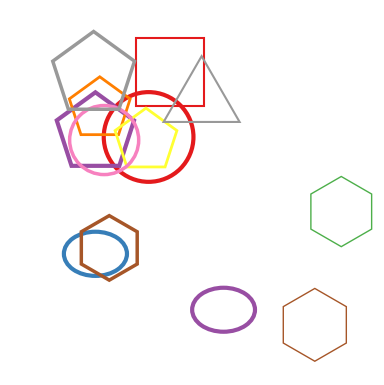[{"shape": "circle", "thickness": 3, "radius": 0.58, "center": [0.386, 0.644]}, {"shape": "square", "thickness": 1.5, "radius": 0.44, "center": [0.441, 0.812]}, {"shape": "oval", "thickness": 3, "radius": 0.41, "center": [0.248, 0.341]}, {"shape": "hexagon", "thickness": 1, "radius": 0.46, "center": [0.886, 0.45]}, {"shape": "pentagon", "thickness": 3, "radius": 0.53, "center": [0.248, 0.655]}, {"shape": "oval", "thickness": 3, "radius": 0.41, "center": [0.581, 0.195]}, {"shape": "pentagon", "thickness": 2, "radius": 0.42, "center": [0.259, 0.717]}, {"shape": "pentagon", "thickness": 2, "radius": 0.42, "center": [0.379, 0.635]}, {"shape": "hexagon", "thickness": 2.5, "radius": 0.42, "center": [0.284, 0.356]}, {"shape": "hexagon", "thickness": 1, "radius": 0.47, "center": [0.818, 0.156]}, {"shape": "circle", "thickness": 2.5, "radius": 0.45, "center": [0.271, 0.636]}, {"shape": "triangle", "thickness": 1.5, "radius": 0.57, "center": [0.524, 0.74]}, {"shape": "pentagon", "thickness": 2.5, "radius": 0.56, "center": [0.243, 0.807]}]